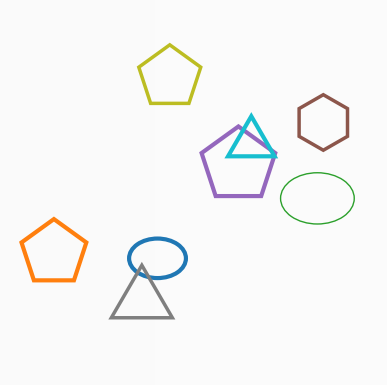[{"shape": "oval", "thickness": 3, "radius": 0.37, "center": [0.406, 0.329]}, {"shape": "pentagon", "thickness": 3, "radius": 0.44, "center": [0.139, 0.343]}, {"shape": "oval", "thickness": 1, "radius": 0.48, "center": [0.819, 0.485]}, {"shape": "pentagon", "thickness": 3, "radius": 0.5, "center": [0.615, 0.572]}, {"shape": "hexagon", "thickness": 2.5, "radius": 0.36, "center": [0.834, 0.682]}, {"shape": "triangle", "thickness": 2.5, "radius": 0.45, "center": [0.366, 0.22]}, {"shape": "pentagon", "thickness": 2.5, "radius": 0.42, "center": [0.438, 0.799]}, {"shape": "triangle", "thickness": 3, "radius": 0.35, "center": [0.649, 0.629]}]